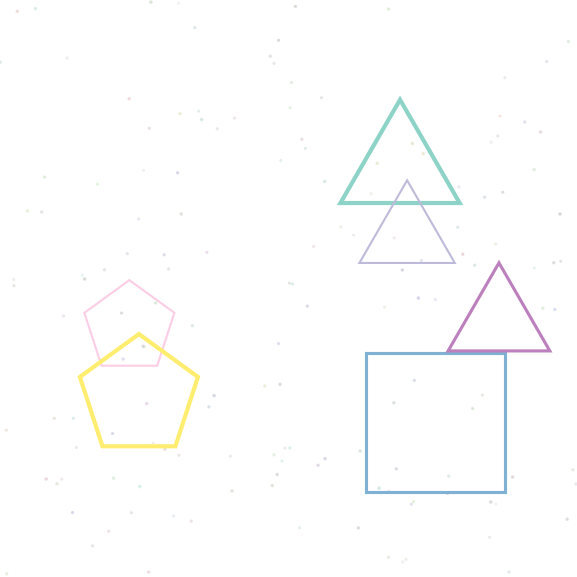[{"shape": "triangle", "thickness": 2, "radius": 0.6, "center": [0.693, 0.707]}, {"shape": "triangle", "thickness": 1, "radius": 0.48, "center": [0.705, 0.591]}, {"shape": "square", "thickness": 1.5, "radius": 0.6, "center": [0.754, 0.267]}, {"shape": "pentagon", "thickness": 1, "radius": 0.41, "center": [0.224, 0.432]}, {"shape": "triangle", "thickness": 1.5, "radius": 0.51, "center": [0.864, 0.442]}, {"shape": "pentagon", "thickness": 2, "radius": 0.54, "center": [0.241, 0.313]}]